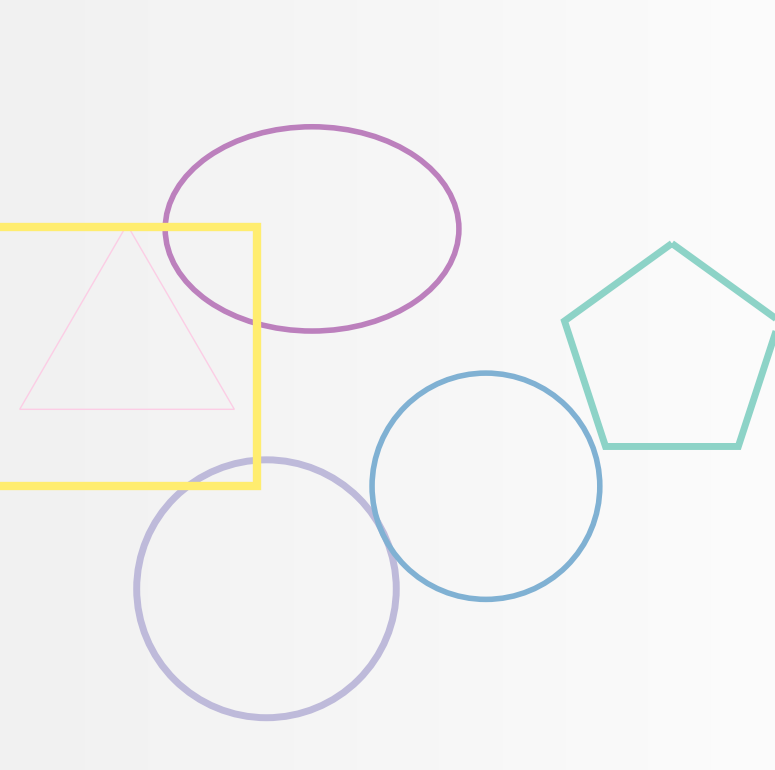[{"shape": "pentagon", "thickness": 2.5, "radius": 0.73, "center": [0.867, 0.538]}, {"shape": "circle", "thickness": 2.5, "radius": 0.84, "center": [0.344, 0.235]}, {"shape": "circle", "thickness": 2, "radius": 0.73, "center": [0.627, 0.369]}, {"shape": "triangle", "thickness": 0.5, "radius": 0.8, "center": [0.164, 0.548]}, {"shape": "oval", "thickness": 2, "radius": 0.95, "center": [0.403, 0.703]}, {"shape": "square", "thickness": 3, "radius": 0.84, "center": [0.164, 0.537]}]